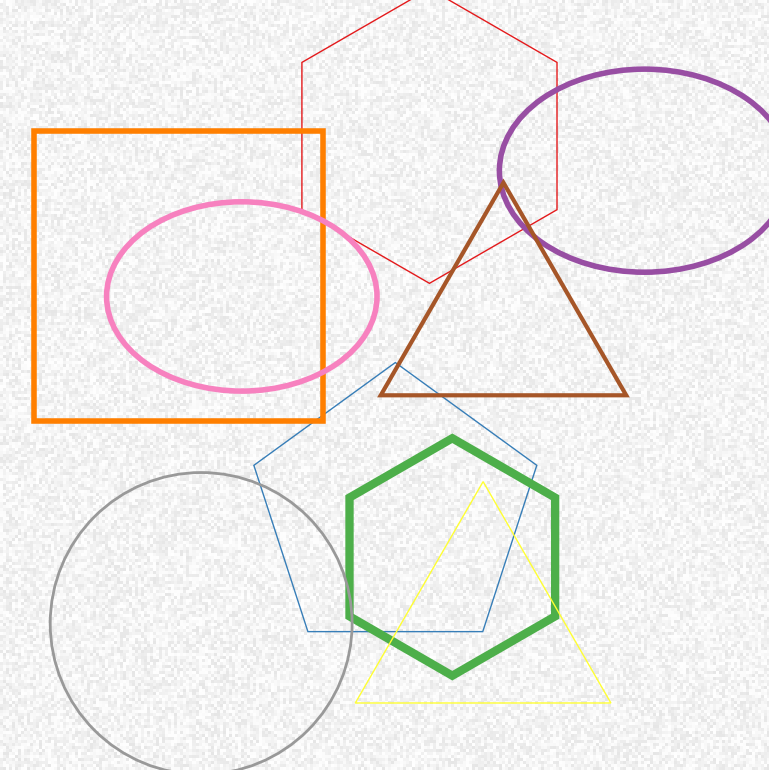[{"shape": "hexagon", "thickness": 0.5, "radius": 0.96, "center": [0.558, 0.823]}, {"shape": "pentagon", "thickness": 0.5, "radius": 0.97, "center": [0.513, 0.336]}, {"shape": "hexagon", "thickness": 3, "radius": 0.77, "center": [0.587, 0.277]}, {"shape": "oval", "thickness": 2, "radius": 0.94, "center": [0.837, 0.778]}, {"shape": "square", "thickness": 2, "radius": 0.94, "center": [0.232, 0.642]}, {"shape": "triangle", "thickness": 0.5, "radius": 0.96, "center": [0.627, 0.183]}, {"shape": "triangle", "thickness": 1.5, "radius": 0.92, "center": [0.654, 0.579]}, {"shape": "oval", "thickness": 2, "radius": 0.88, "center": [0.314, 0.615]}, {"shape": "circle", "thickness": 1, "radius": 0.98, "center": [0.261, 0.19]}]